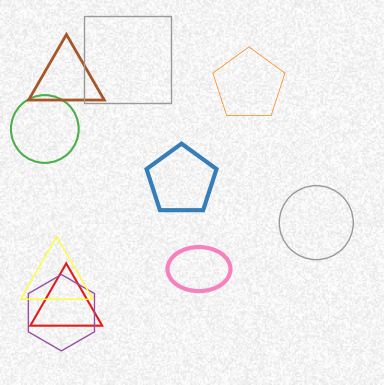[{"shape": "triangle", "thickness": 1.5, "radius": 0.54, "center": [0.172, 0.208]}, {"shape": "pentagon", "thickness": 3, "radius": 0.48, "center": [0.472, 0.531]}, {"shape": "circle", "thickness": 1.5, "radius": 0.44, "center": [0.116, 0.665]}, {"shape": "hexagon", "thickness": 1, "radius": 0.5, "center": [0.16, 0.188]}, {"shape": "pentagon", "thickness": 0.5, "radius": 0.49, "center": [0.647, 0.78]}, {"shape": "triangle", "thickness": 1, "radius": 0.54, "center": [0.147, 0.277]}, {"shape": "triangle", "thickness": 2, "radius": 0.57, "center": [0.173, 0.797]}, {"shape": "oval", "thickness": 3, "radius": 0.41, "center": [0.517, 0.301]}, {"shape": "circle", "thickness": 1, "radius": 0.48, "center": [0.822, 0.422]}, {"shape": "square", "thickness": 1, "radius": 0.56, "center": [0.33, 0.846]}]